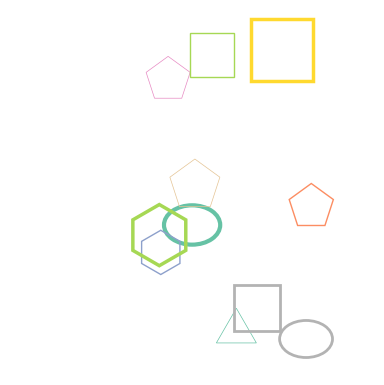[{"shape": "oval", "thickness": 3, "radius": 0.37, "center": [0.499, 0.416]}, {"shape": "triangle", "thickness": 0.5, "radius": 0.3, "center": [0.614, 0.139]}, {"shape": "pentagon", "thickness": 1, "radius": 0.3, "center": [0.809, 0.463]}, {"shape": "hexagon", "thickness": 1, "radius": 0.29, "center": [0.418, 0.344]}, {"shape": "pentagon", "thickness": 0.5, "radius": 0.3, "center": [0.437, 0.793]}, {"shape": "hexagon", "thickness": 2.5, "radius": 0.4, "center": [0.414, 0.389]}, {"shape": "square", "thickness": 1, "radius": 0.29, "center": [0.551, 0.858]}, {"shape": "square", "thickness": 2.5, "radius": 0.4, "center": [0.733, 0.871]}, {"shape": "pentagon", "thickness": 0.5, "radius": 0.34, "center": [0.506, 0.519]}, {"shape": "square", "thickness": 2, "radius": 0.3, "center": [0.667, 0.201]}, {"shape": "oval", "thickness": 2, "radius": 0.34, "center": [0.795, 0.119]}]